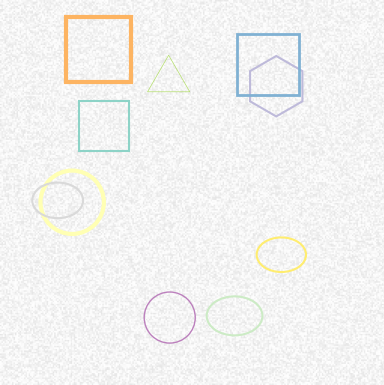[{"shape": "square", "thickness": 1.5, "radius": 0.33, "center": [0.271, 0.672]}, {"shape": "circle", "thickness": 3, "radius": 0.41, "center": [0.187, 0.475]}, {"shape": "hexagon", "thickness": 1.5, "radius": 0.39, "center": [0.718, 0.776]}, {"shape": "square", "thickness": 2, "radius": 0.4, "center": [0.696, 0.832]}, {"shape": "square", "thickness": 3, "radius": 0.42, "center": [0.256, 0.871]}, {"shape": "triangle", "thickness": 0.5, "radius": 0.32, "center": [0.438, 0.793]}, {"shape": "oval", "thickness": 1.5, "radius": 0.33, "center": [0.15, 0.48]}, {"shape": "circle", "thickness": 1, "radius": 0.33, "center": [0.441, 0.175]}, {"shape": "oval", "thickness": 1.5, "radius": 0.36, "center": [0.609, 0.18]}, {"shape": "oval", "thickness": 1.5, "radius": 0.32, "center": [0.731, 0.338]}]